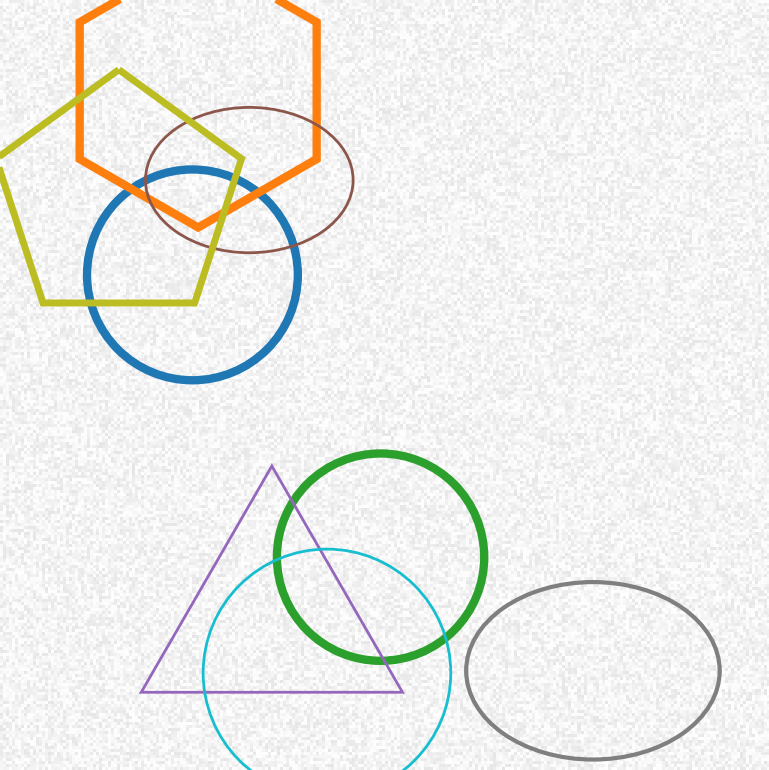[{"shape": "circle", "thickness": 3, "radius": 0.68, "center": [0.25, 0.643]}, {"shape": "hexagon", "thickness": 3, "radius": 0.89, "center": [0.257, 0.882]}, {"shape": "circle", "thickness": 3, "radius": 0.67, "center": [0.494, 0.276]}, {"shape": "triangle", "thickness": 1, "radius": 0.98, "center": [0.353, 0.199]}, {"shape": "oval", "thickness": 1, "radius": 0.67, "center": [0.324, 0.766]}, {"shape": "oval", "thickness": 1.5, "radius": 0.82, "center": [0.77, 0.129]}, {"shape": "pentagon", "thickness": 2.5, "radius": 0.84, "center": [0.154, 0.742]}, {"shape": "circle", "thickness": 1, "radius": 0.8, "center": [0.425, 0.126]}]